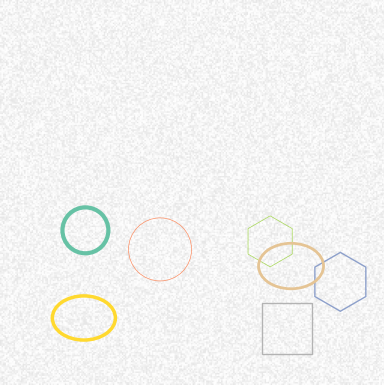[{"shape": "circle", "thickness": 3, "radius": 0.3, "center": [0.222, 0.402]}, {"shape": "circle", "thickness": 0.5, "radius": 0.41, "center": [0.416, 0.352]}, {"shape": "hexagon", "thickness": 1, "radius": 0.38, "center": [0.884, 0.268]}, {"shape": "hexagon", "thickness": 0.5, "radius": 0.33, "center": [0.702, 0.373]}, {"shape": "oval", "thickness": 2.5, "radius": 0.41, "center": [0.218, 0.174]}, {"shape": "oval", "thickness": 2, "radius": 0.42, "center": [0.756, 0.309]}, {"shape": "square", "thickness": 1, "radius": 0.33, "center": [0.745, 0.146]}]